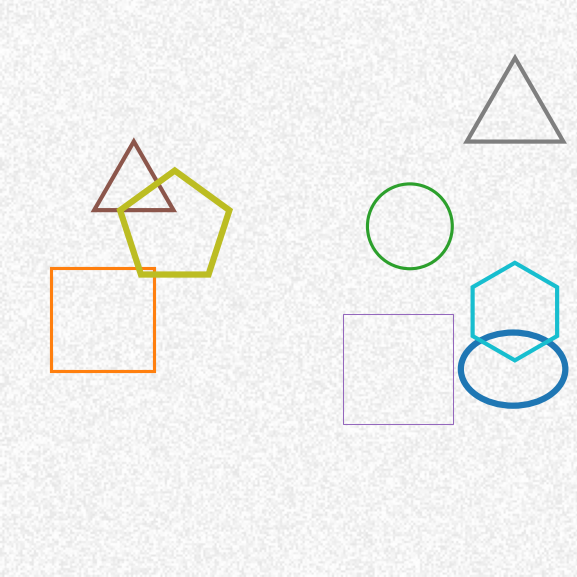[{"shape": "oval", "thickness": 3, "radius": 0.45, "center": [0.888, 0.36]}, {"shape": "square", "thickness": 1.5, "radius": 0.45, "center": [0.177, 0.446]}, {"shape": "circle", "thickness": 1.5, "radius": 0.37, "center": [0.71, 0.607]}, {"shape": "square", "thickness": 0.5, "radius": 0.47, "center": [0.689, 0.36]}, {"shape": "triangle", "thickness": 2, "radius": 0.4, "center": [0.232, 0.675]}, {"shape": "triangle", "thickness": 2, "radius": 0.48, "center": [0.892, 0.802]}, {"shape": "pentagon", "thickness": 3, "radius": 0.5, "center": [0.303, 0.604]}, {"shape": "hexagon", "thickness": 2, "radius": 0.42, "center": [0.892, 0.46]}]